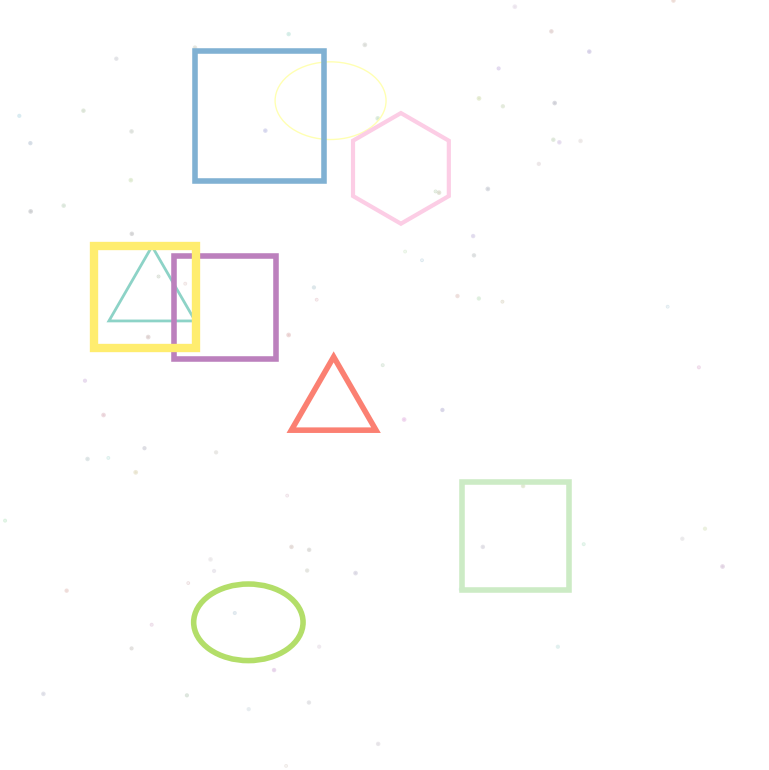[{"shape": "triangle", "thickness": 1, "radius": 0.32, "center": [0.197, 0.616]}, {"shape": "oval", "thickness": 0.5, "radius": 0.36, "center": [0.429, 0.869]}, {"shape": "triangle", "thickness": 2, "radius": 0.32, "center": [0.433, 0.473]}, {"shape": "square", "thickness": 2, "radius": 0.42, "center": [0.337, 0.849]}, {"shape": "oval", "thickness": 2, "radius": 0.36, "center": [0.323, 0.192]}, {"shape": "hexagon", "thickness": 1.5, "radius": 0.36, "center": [0.521, 0.781]}, {"shape": "square", "thickness": 2, "radius": 0.33, "center": [0.292, 0.601]}, {"shape": "square", "thickness": 2, "radius": 0.35, "center": [0.669, 0.304]}, {"shape": "square", "thickness": 3, "radius": 0.33, "center": [0.188, 0.614]}]